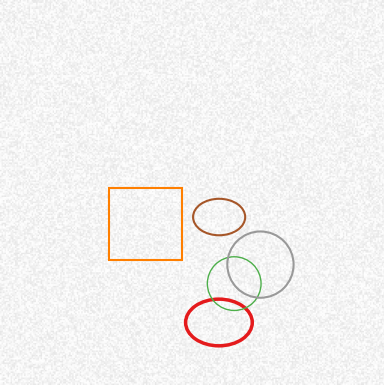[{"shape": "oval", "thickness": 2.5, "radius": 0.43, "center": [0.569, 0.162]}, {"shape": "circle", "thickness": 1, "radius": 0.35, "center": [0.608, 0.263]}, {"shape": "square", "thickness": 1.5, "radius": 0.47, "center": [0.377, 0.418]}, {"shape": "oval", "thickness": 1.5, "radius": 0.34, "center": [0.569, 0.436]}, {"shape": "circle", "thickness": 1.5, "radius": 0.43, "center": [0.677, 0.313]}]